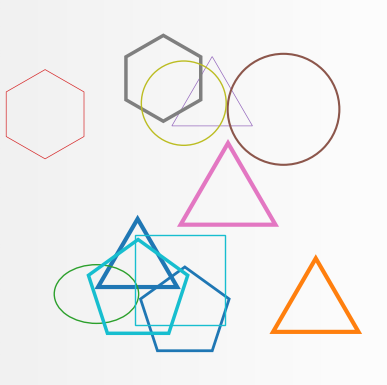[{"shape": "pentagon", "thickness": 2, "radius": 0.6, "center": [0.477, 0.186]}, {"shape": "triangle", "thickness": 3, "radius": 0.59, "center": [0.355, 0.313]}, {"shape": "triangle", "thickness": 3, "radius": 0.64, "center": [0.815, 0.202]}, {"shape": "oval", "thickness": 1, "radius": 0.54, "center": [0.249, 0.236]}, {"shape": "hexagon", "thickness": 0.5, "radius": 0.58, "center": [0.116, 0.703]}, {"shape": "triangle", "thickness": 0.5, "radius": 0.6, "center": [0.548, 0.733]}, {"shape": "circle", "thickness": 1.5, "radius": 0.72, "center": [0.732, 0.716]}, {"shape": "triangle", "thickness": 3, "radius": 0.71, "center": [0.588, 0.487]}, {"shape": "hexagon", "thickness": 2.5, "radius": 0.56, "center": [0.422, 0.797]}, {"shape": "circle", "thickness": 1, "radius": 0.55, "center": [0.474, 0.732]}, {"shape": "pentagon", "thickness": 2.5, "radius": 0.67, "center": [0.356, 0.243]}, {"shape": "square", "thickness": 1, "radius": 0.58, "center": [0.465, 0.272]}]